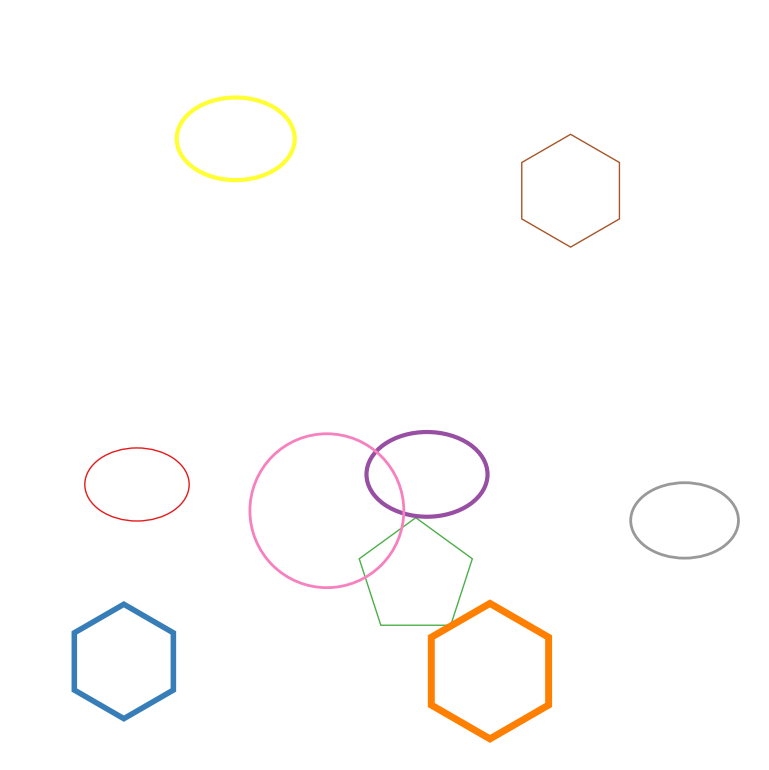[{"shape": "oval", "thickness": 0.5, "radius": 0.34, "center": [0.178, 0.371]}, {"shape": "hexagon", "thickness": 2, "radius": 0.37, "center": [0.161, 0.141]}, {"shape": "pentagon", "thickness": 0.5, "radius": 0.39, "center": [0.54, 0.25]}, {"shape": "oval", "thickness": 1.5, "radius": 0.39, "center": [0.555, 0.384]}, {"shape": "hexagon", "thickness": 2.5, "radius": 0.44, "center": [0.636, 0.128]}, {"shape": "oval", "thickness": 1.5, "radius": 0.38, "center": [0.306, 0.82]}, {"shape": "hexagon", "thickness": 0.5, "radius": 0.37, "center": [0.741, 0.752]}, {"shape": "circle", "thickness": 1, "radius": 0.5, "center": [0.424, 0.337]}, {"shape": "oval", "thickness": 1, "radius": 0.35, "center": [0.889, 0.324]}]